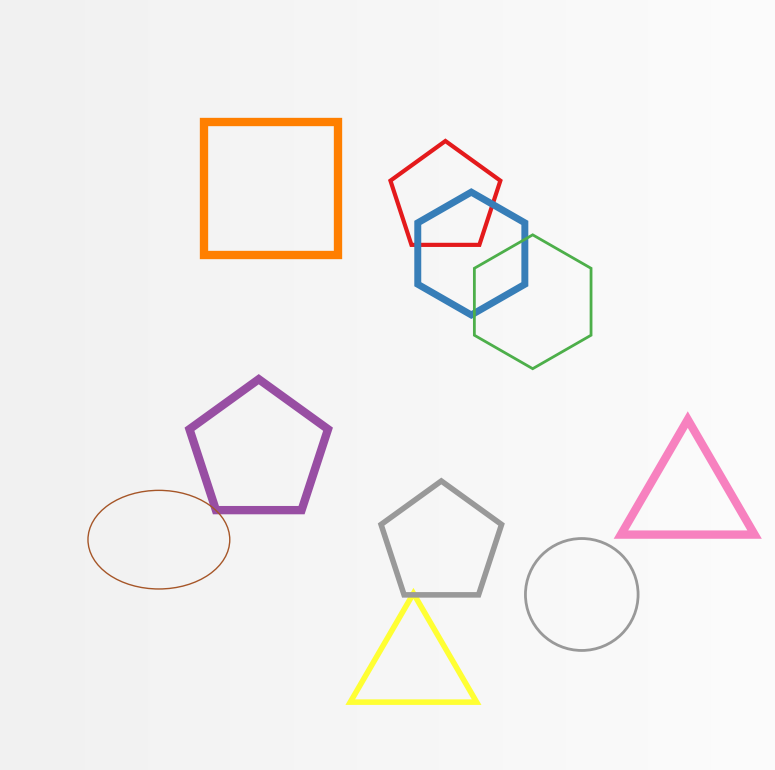[{"shape": "pentagon", "thickness": 1.5, "radius": 0.37, "center": [0.575, 0.742]}, {"shape": "hexagon", "thickness": 2.5, "radius": 0.4, "center": [0.608, 0.671]}, {"shape": "hexagon", "thickness": 1, "radius": 0.43, "center": [0.687, 0.608]}, {"shape": "pentagon", "thickness": 3, "radius": 0.47, "center": [0.334, 0.414]}, {"shape": "square", "thickness": 3, "radius": 0.43, "center": [0.35, 0.755]}, {"shape": "triangle", "thickness": 2, "radius": 0.47, "center": [0.533, 0.135]}, {"shape": "oval", "thickness": 0.5, "radius": 0.46, "center": [0.205, 0.299]}, {"shape": "triangle", "thickness": 3, "radius": 0.5, "center": [0.887, 0.356]}, {"shape": "pentagon", "thickness": 2, "radius": 0.41, "center": [0.569, 0.294]}, {"shape": "circle", "thickness": 1, "radius": 0.36, "center": [0.751, 0.228]}]